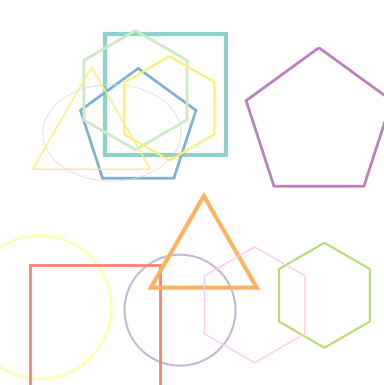[{"shape": "square", "thickness": 3, "radius": 0.79, "center": [0.43, 0.755]}, {"shape": "circle", "thickness": 2, "radius": 0.93, "center": [0.103, 0.202]}, {"shape": "circle", "thickness": 1.5, "radius": 0.72, "center": [0.468, 0.194]}, {"shape": "square", "thickness": 2, "radius": 0.84, "center": [0.247, 0.144]}, {"shape": "pentagon", "thickness": 2, "radius": 0.79, "center": [0.359, 0.665]}, {"shape": "triangle", "thickness": 3, "radius": 0.79, "center": [0.529, 0.332]}, {"shape": "hexagon", "thickness": 1.5, "radius": 0.68, "center": [0.843, 0.233]}, {"shape": "hexagon", "thickness": 1, "radius": 0.75, "center": [0.661, 0.208]}, {"shape": "oval", "thickness": 0.5, "radius": 0.9, "center": [0.291, 0.655]}, {"shape": "pentagon", "thickness": 2, "radius": 0.99, "center": [0.828, 0.677]}, {"shape": "hexagon", "thickness": 2, "radius": 0.77, "center": [0.352, 0.766]}, {"shape": "hexagon", "thickness": 1.5, "radius": 0.68, "center": [0.44, 0.719]}, {"shape": "triangle", "thickness": 1, "radius": 0.88, "center": [0.238, 0.649]}]